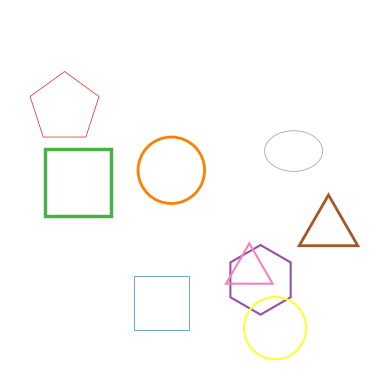[{"shape": "pentagon", "thickness": 0.5, "radius": 0.47, "center": [0.168, 0.72]}, {"shape": "square", "thickness": 0.5, "radius": 0.35, "center": [0.419, 0.213]}, {"shape": "square", "thickness": 2.5, "radius": 0.43, "center": [0.202, 0.526]}, {"shape": "hexagon", "thickness": 1.5, "radius": 0.45, "center": [0.677, 0.273]}, {"shape": "circle", "thickness": 2, "radius": 0.43, "center": [0.445, 0.558]}, {"shape": "circle", "thickness": 1.5, "radius": 0.4, "center": [0.714, 0.148]}, {"shape": "triangle", "thickness": 2, "radius": 0.44, "center": [0.853, 0.406]}, {"shape": "triangle", "thickness": 1.5, "radius": 0.35, "center": [0.648, 0.298]}, {"shape": "oval", "thickness": 0.5, "radius": 0.38, "center": [0.763, 0.608]}]